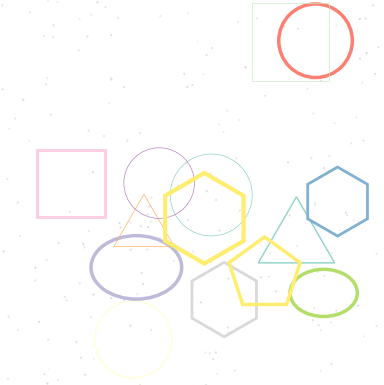[{"shape": "triangle", "thickness": 1, "radius": 0.57, "center": [0.77, 0.374]}, {"shape": "circle", "thickness": 0.5, "radius": 0.53, "center": [0.549, 0.494]}, {"shape": "circle", "thickness": 0.5, "radius": 0.5, "center": [0.346, 0.118]}, {"shape": "oval", "thickness": 2.5, "radius": 0.59, "center": [0.354, 0.306]}, {"shape": "circle", "thickness": 2.5, "radius": 0.48, "center": [0.82, 0.894]}, {"shape": "hexagon", "thickness": 2, "radius": 0.45, "center": [0.877, 0.476]}, {"shape": "triangle", "thickness": 0.5, "radius": 0.45, "center": [0.374, 0.405]}, {"shape": "oval", "thickness": 2.5, "radius": 0.44, "center": [0.841, 0.239]}, {"shape": "square", "thickness": 2, "radius": 0.44, "center": [0.185, 0.523]}, {"shape": "hexagon", "thickness": 2, "radius": 0.48, "center": [0.582, 0.222]}, {"shape": "circle", "thickness": 0.5, "radius": 0.46, "center": [0.413, 0.524]}, {"shape": "square", "thickness": 0.5, "radius": 0.5, "center": [0.754, 0.892]}, {"shape": "pentagon", "thickness": 2.5, "radius": 0.49, "center": [0.687, 0.288]}, {"shape": "hexagon", "thickness": 3, "radius": 0.59, "center": [0.531, 0.433]}]